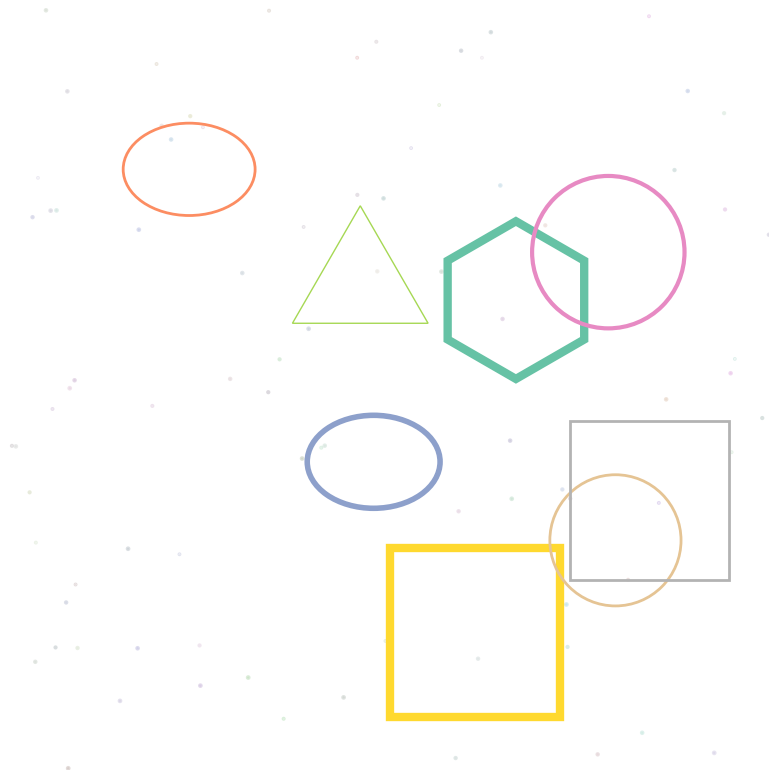[{"shape": "hexagon", "thickness": 3, "radius": 0.51, "center": [0.67, 0.61]}, {"shape": "oval", "thickness": 1, "radius": 0.43, "center": [0.246, 0.78]}, {"shape": "oval", "thickness": 2, "radius": 0.43, "center": [0.485, 0.4]}, {"shape": "circle", "thickness": 1.5, "radius": 0.49, "center": [0.79, 0.673]}, {"shape": "triangle", "thickness": 0.5, "radius": 0.51, "center": [0.468, 0.631]}, {"shape": "square", "thickness": 3, "radius": 0.55, "center": [0.617, 0.178]}, {"shape": "circle", "thickness": 1, "radius": 0.43, "center": [0.799, 0.298]}, {"shape": "square", "thickness": 1, "radius": 0.52, "center": [0.844, 0.35]}]